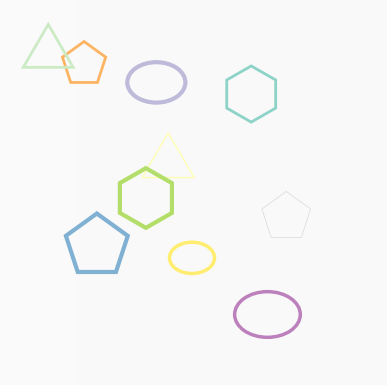[{"shape": "hexagon", "thickness": 2, "radius": 0.36, "center": [0.648, 0.756]}, {"shape": "triangle", "thickness": 1, "radius": 0.39, "center": [0.434, 0.577]}, {"shape": "oval", "thickness": 3, "radius": 0.37, "center": [0.403, 0.786]}, {"shape": "pentagon", "thickness": 3, "radius": 0.42, "center": [0.25, 0.361]}, {"shape": "pentagon", "thickness": 2, "radius": 0.29, "center": [0.217, 0.833]}, {"shape": "hexagon", "thickness": 3, "radius": 0.39, "center": [0.376, 0.486]}, {"shape": "pentagon", "thickness": 0.5, "radius": 0.33, "center": [0.739, 0.437]}, {"shape": "oval", "thickness": 2.5, "radius": 0.42, "center": [0.69, 0.183]}, {"shape": "triangle", "thickness": 2, "radius": 0.37, "center": [0.124, 0.862]}, {"shape": "oval", "thickness": 2.5, "radius": 0.29, "center": [0.495, 0.33]}]